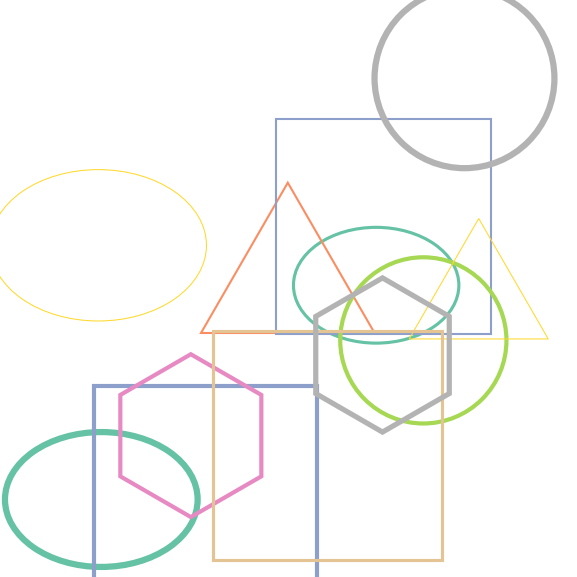[{"shape": "oval", "thickness": 1.5, "radius": 0.72, "center": [0.651, 0.505]}, {"shape": "oval", "thickness": 3, "radius": 0.83, "center": [0.175, 0.134]}, {"shape": "triangle", "thickness": 1, "radius": 0.87, "center": [0.498, 0.509]}, {"shape": "square", "thickness": 1, "radius": 0.93, "center": [0.664, 0.606]}, {"shape": "square", "thickness": 2, "radius": 0.97, "center": [0.356, 0.138]}, {"shape": "hexagon", "thickness": 2, "radius": 0.7, "center": [0.33, 0.245]}, {"shape": "circle", "thickness": 2, "radius": 0.72, "center": [0.733, 0.41]}, {"shape": "oval", "thickness": 0.5, "radius": 0.94, "center": [0.17, 0.574]}, {"shape": "triangle", "thickness": 0.5, "radius": 0.7, "center": [0.829, 0.482]}, {"shape": "square", "thickness": 1.5, "radius": 0.99, "center": [0.568, 0.227]}, {"shape": "hexagon", "thickness": 2.5, "radius": 0.67, "center": [0.662, 0.384]}, {"shape": "circle", "thickness": 3, "radius": 0.78, "center": [0.804, 0.864]}]